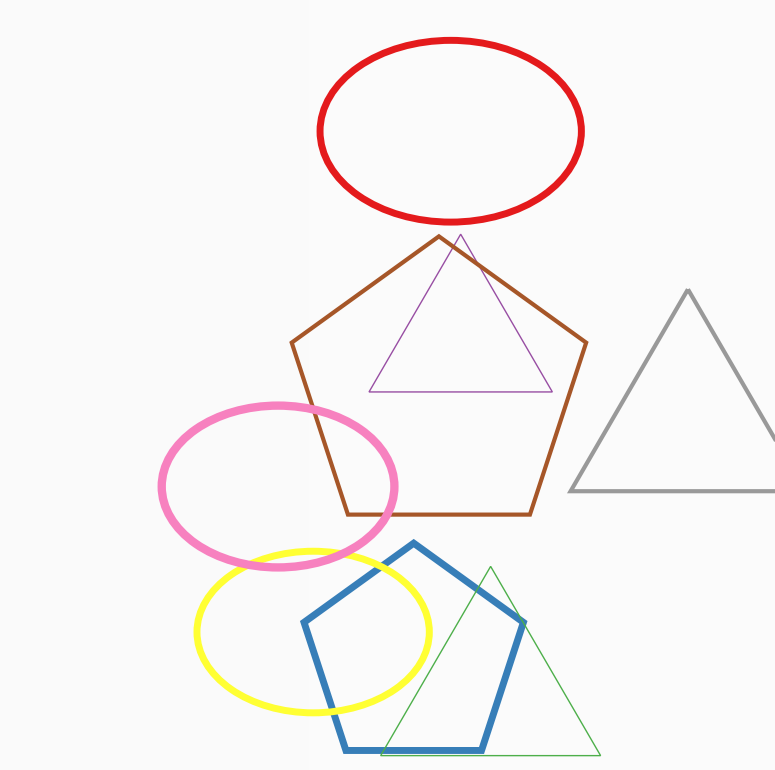[{"shape": "oval", "thickness": 2.5, "radius": 0.84, "center": [0.582, 0.83]}, {"shape": "pentagon", "thickness": 2.5, "radius": 0.74, "center": [0.534, 0.146]}, {"shape": "triangle", "thickness": 0.5, "radius": 0.82, "center": [0.633, 0.101]}, {"shape": "triangle", "thickness": 0.5, "radius": 0.68, "center": [0.594, 0.559]}, {"shape": "oval", "thickness": 2.5, "radius": 0.75, "center": [0.404, 0.179]}, {"shape": "pentagon", "thickness": 1.5, "radius": 1.0, "center": [0.566, 0.493]}, {"shape": "oval", "thickness": 3, "radius": 0.75, "center": [0.359, 0.368]}, {"shape": "triangle", "thickness": 1.5, "radius": 0.87, "center": [0.888, 0.449]}]